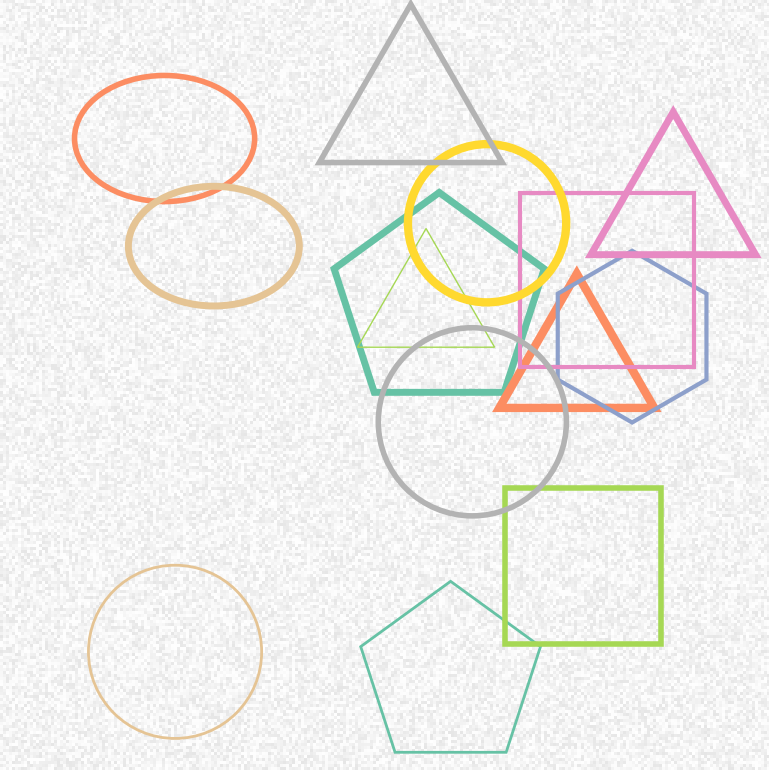[{"shape": "pentagon", "thickness": 2.5, "radius": 0.72, "center": [0.57, 0.607]}, {"shape": "pentagon", "thickness": 1, "radius": 0.61, "center": [0.585, 0.122]}, {"shape": "triangle", "thickness": 3, "radius": 0.58, "center": [0.749, 0.528]}, {"shape": "oval", "thickness": 2, "radius": 0.58, "center": [0.214, 0.82]}, {"shape": "hexagon", "thickness": 1.5, "radius": 0.56, "center": [0.821, 0.563]}, {"shape": "square", "thickness": 1.5, "radius": 0.57, "center": [0.788, 0.636]}, {"shape": "triangle", "thickness": 2.5, "radius": 0.62, "center": [0.874, 0.731]}, {"shape": "triangle", "thickness": 0.5, "radius": 0.51, "center": [0.553, 0.6]}, {"shape": "square", "thickness": 2, "radius": 0.51, "center": [0.757, 0.265]}, {"shape": "circle", "thickness": 3, "radius": 0.51, "center": [0.633, 0.71]}, {"shape": "circle", "thickness": 1, "radius": 0.56, "center": [0.227, 0.153]}, {"shape": "oval", "thickness": 2.5, "radius": 0.55, "center": [0.278, 0.68]}, {"shape": "circle", "thickness": 2, "radius": 0.61, "center": [0.613, 0.452]}, {"shape": "triangle", "thickness": 2, "radius": 0.69, "center": [0.533, 0.857]}]